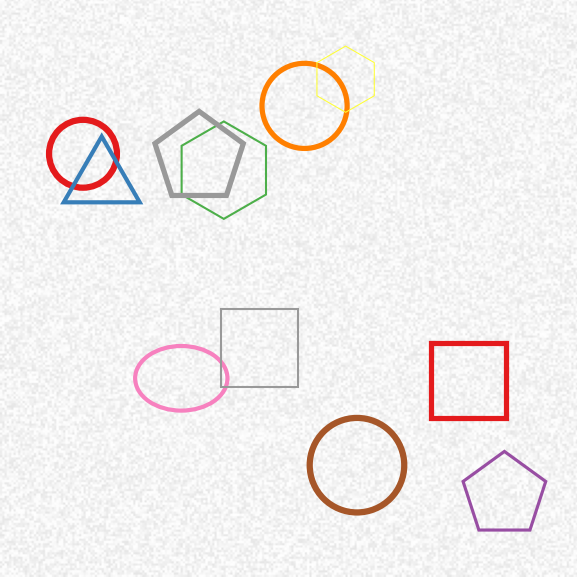[{"shape": "square", "thickness": 2.5, "radius": 0.32, "center": [0.811, 0.34]}, {"shape": "circle", "thickness": 3, "radius": 0.29, "center": [0.144, 0.733]}, {"shape": "triangle", "thickness": 2, "radius": 0.38, "center": [0.176, 0.687]}, {"shape": "hexagon", "thickness": 1, "radius": 0.42, "center": [0.388, 0.704]}, {"shape": "pentagon", "thickness": 1.5, "radius": 0.38, "center": [0.873, 0.142]}, {"shape": "circle", "thickness": 2.5, "radius": 0.37, "center": [0.527, 0.816]}, {"shape": "hexagon", "thickness": 0.5, "radius": 0.29, "center": [0.598, 0.862]}, {"shape": "circle", "thickness": 3, "radius": 0.41, "center": [0.618, 0.194]}, {"shape": "oval", "thickness": 2, "radius": 0.4, "center": [0.314, 0.344]}, {"shape": "pentagon", "thickness": 2.5, "radius": 0.4, "center": [0.345, 0.726]}, {"shape": "square", "thickness": 1, "radius": 0.33, "center": [0.449, 0.397]}]